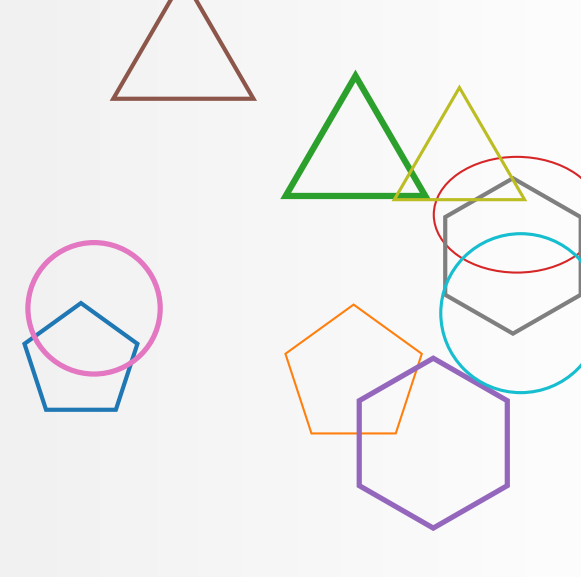[{"shape": "pentagon", "thickness": 2, "radius": 0.51, "center": [0.139, 0.372]}, {"shape": "pentagon", "thickness": 1, "radius": 0.62, "center": [0.608, 0.348]}, {"shape": "triangle", "thickness": 3, "radius": 0.69, "center": [0.612, 0.729]}, {"shape": "oval", "thickness": 1, "radius": 0.72, "center": [0.889, 0.627]}, {"shape": "hexagon", "thickness": 2.5, "radius": 0.74, "center": [0.745, 0.232]}, {"shape": "triangle", "thickness": 2, "radius": 0.7, "center": [0.315, 0.898]}, {"shape": "circle", "thickness": 2.5, "radius": 0.57, "center": [0.162, 0.465]}, {"shape": "hexagon", "thickness": 2, "radius": 0.67, "center": [0.883, 0.556]}, {"shape": "triangle", "thickness": 1.5, "radius": 0.65, "center": [0.79, 0.718]}, {"shape": "circle", "thickness": 1.5, "radius": 0.69, "center": [0.896, 0.457]}]